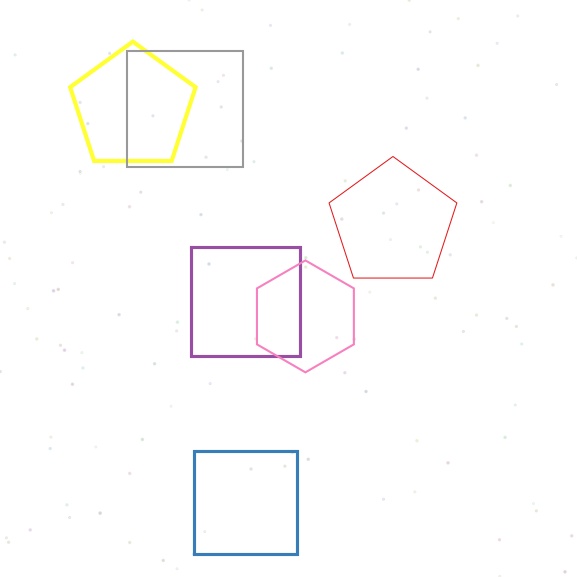[{"shape": "pentagon", "thickness": 0.5, "radius": 0.58, "center": [0.68, 0.612]}, {"shape": "square", "thickness": 1.5, "radius": 0.45, "center": [0.425, 0.129]}, {"shape": "square", "thickness": 1.5, "radius": 0.47, "center": [0.425, 0.476]}, {"shape": "pentagon", "thickness": 2, "radius": 0.57, "center": [0.23, 0.813]}, {"shape": "hexagon", "thickness": 1, "radius": 0.48, "center": [0.529, 0.451]}, {"shape": "square", "thickness": 1, "radius": 0.5, "center": [0.32, 0.81]}]